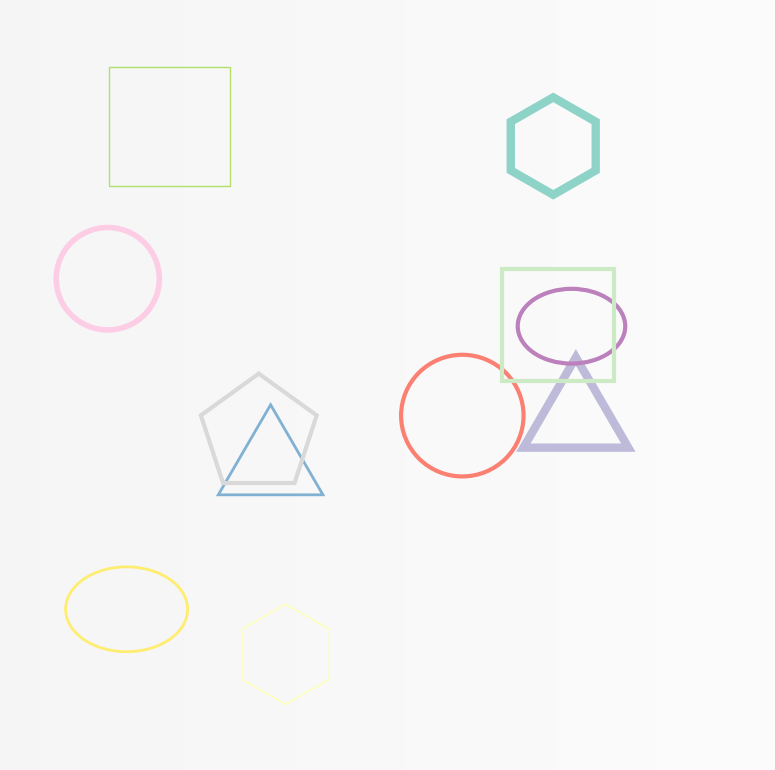[{"shape": "hexagon", "thickness": 3, "radius": 0.32, "center": [0.714, 0.81]}, {"shape": "hexagon", "thickness": 0.5, "radius": 0.33, "center": [0.369, 0.15]}, {"shape": "triangle", "thickness": 3, "radius": 0.39, "center": [0.743, 0.458]}, {"shape": "circle", "thickness": 1.5, "radius": 0.4, "center": [0.597, 0.46]}, {"shape": "triangle", "thickness": 1, "radius": 0.39, "center": [0.349, 0.396]}, {"shape": "square", "thickness": 0.5, "radius": 0.39, "center": [0.219, 0.835]}, {"shape": "circle", "thickness": 2, "radius": 0.33, "center": [0.139, 0.638]}, {"shape": "pentagon", "thickness": 1.5, "radius": 0.39, "center": [0.334, 0.436]}, {"shape": "oval", "thickness": 1.5, "radius": 0.35, "center": [0.737, 0.576]}, {"shape": "square", "thickness": 1.5, "radius": 0.36, "center": [0.72, 0.578]}, {"shape": "oval", "thickness": 1, "radius": 0.39, "center": [0.163, 0.209]}]